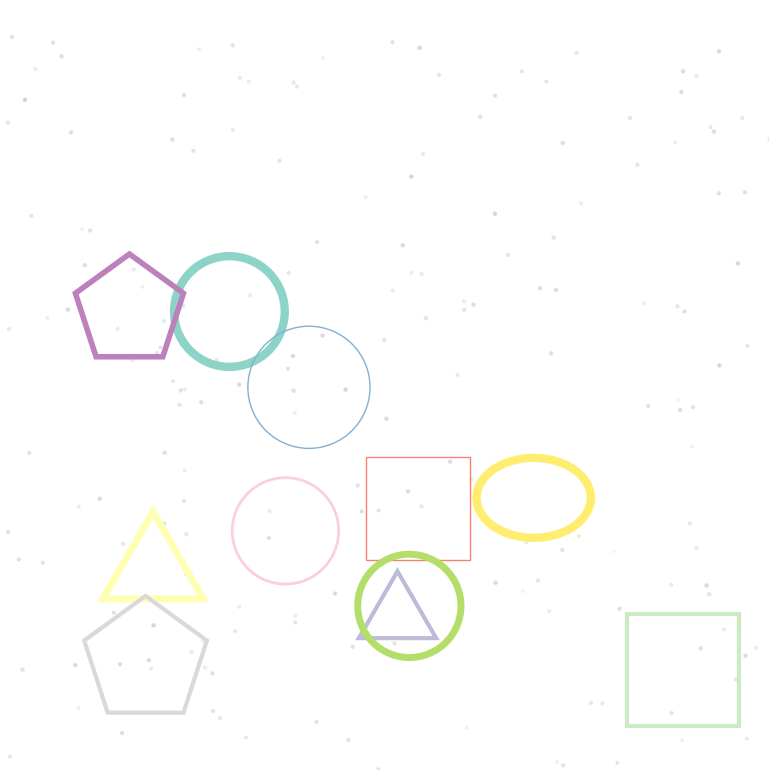[{"shape": "circle", "thickness": 3, "radius": 0.36, "center": [0.298, 0.595]}, {"shape": "triangle", "thickness": 2.5, "radius": 0.38, "center": [0.199, 0.26]}, {"shape": "triangle", "thickness": 1.5, "radius": 0.29, "center": [0.516, 0.2]}, {"shape": "square", "thickness": 0.5, "radius": 0.34, "center": [0.543, 0.34]}, {"shape": "circle", "thickness": 0.5, "radius": 0.4, "center": [0.401, 0.497]}, {"shape": "circle", "thickness": 2.5, "radius": 0.34, "center": [0.532, 0.213]}, {"shape": "circle", "thickness": 1, "radius": 0.35, "center": [0.371, 0.311]}, {"shape": "pentagon", "thickness": 1.5, "radius": 0.42, "center": [0.189, 0.142]}, {"shape": "pentagon", "thickness": 2, "radius": 0.37, "center": [0.168, 0.596]}, {"shape": "square", "thickness": 1.5, "radius": 0.37, "center": [0.887, 0.13]}, {"shape": "oval", "thickness": 3, "radius": 0.37, "center": [0.693, 0.353]}]